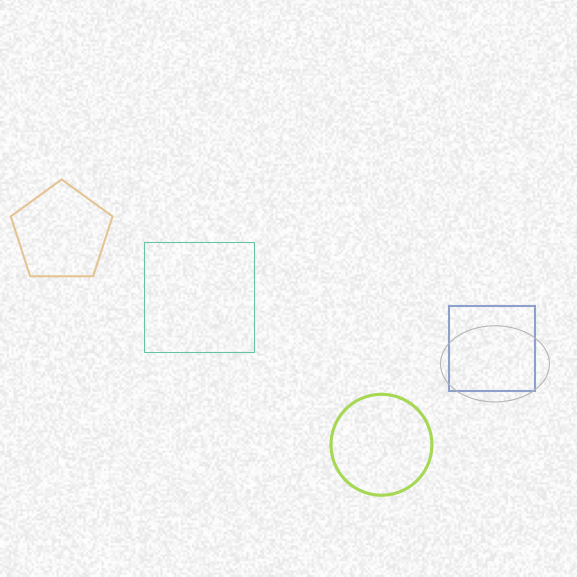[{"shape": "square", "thickness": 0.5, "radius": 0.47, "center": [0.345, 0.485]}, {"shape": "square", "thickness": 1, "radius": 0.37, "center": [0.852, 0.395]}, {"shape": "circle", "thickness": 1.5, "radius": 0.44, "center": [0.661, 0.229]}, {"shape": "pentagon", "thickness": 1, "radius": 0.46, "center": [0.107, 0.596]}, {"shape": "oval", "thickness": 0.5, "radius": 0.47, "center": [0.857, 0.369]}]